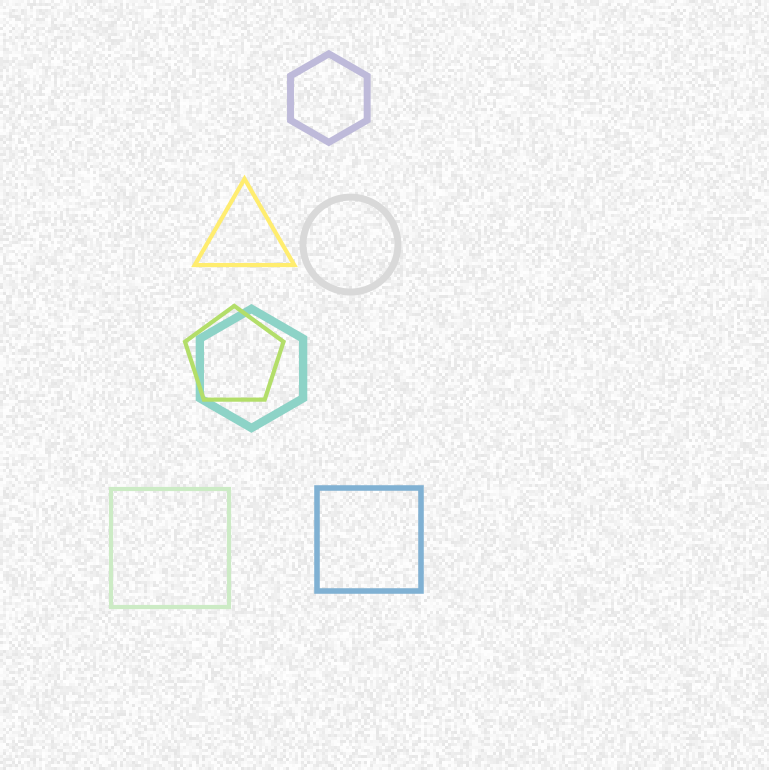[{"shape": "hexagon", "thickness": 3, "radius": 0.39, "center": [0.327, 0.521]}, {"shape": "hexagon", "thickness": 2.5, "radius": 0.29, "center": [0.427, 0.873]}, {"shape": "square", "thickness": 2, "radius": 0.34, "center": [0.479, 0.3]}, {"shape": "pentagon", "thickness": 1.5, "radius": 0.34, "center": [0.304, 0.535]}, {"shape": "circle", "thickness": 2.5, "radius": 0.31, "center": [0.455, 0.682]}, {"shape": "square", "thickness": 1.5, "radius": 0.38, "center": [0.22, 0.289]}, {"shape": "triangle", "thickness": 1.5, "radius": 0.37, "center": [0.318, 0.693]}]